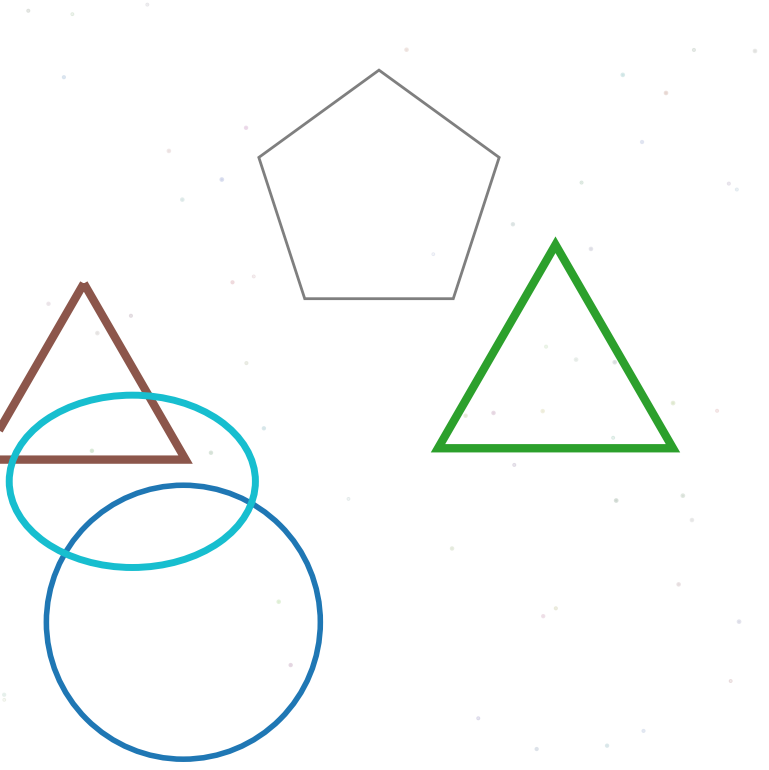[{"shape": "circle", "thickness": 2, "radius": 0.89, "center": [0.238, 0.192]}, {"shape": "triangle", "thickness": 3, "radius": 0.88, "center": [0.721, 0.506]}, {"shape": "triangle", "thickness": 3, "radius": 0.76, "center": [0.109, 0.479]}, {"shape": "pentagon", "thickness": 1, "radius": 0.82, "center": [0.492, 0.745]}, {"shape": "oval", "thickness": 2.5, "radius": 0.8, "center": [0.172, 0.375]}]